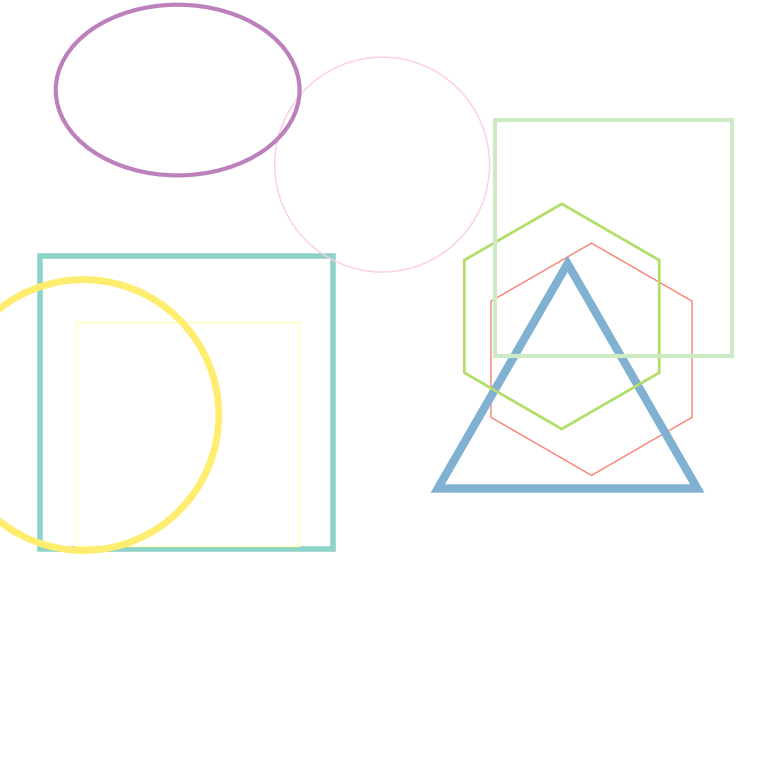[{"shape": "square", "thickness": 2, "radius": 0.95, "center": [0.242, 0.477]}, {"shape": "square", "thickness": 0.5, "radius": 0.73, "center": [0.243, 0.437]}, {"shape": "hexagon", "thickness": 0.5, "radius": 0.75, "center": [0.768, 0.533]}, {"shape": "triangle", "thickness": 3, "radius": 0.97, "center": [0.737, 0.463]}, {"shape": "hexagon", "thickness": 1, "radius": 0.73, "center": [0.73, 0.589]}, {"shape": "circle", "thickness": 0.5, "radius": 0.7, "center": [0.496, 0.786]}, {"shape": "oval", "thickness": 1.5, "radius": 0.79, "center": [0.231, 0.883]}, {"shape": "square", "thickness": 1.5, "radius": 0.77, "center": [0.797, 0.691]}, {"shape": "circle", "thickness": 2.5, "radius": 0.88, "center": [0.108, 0.461]}]